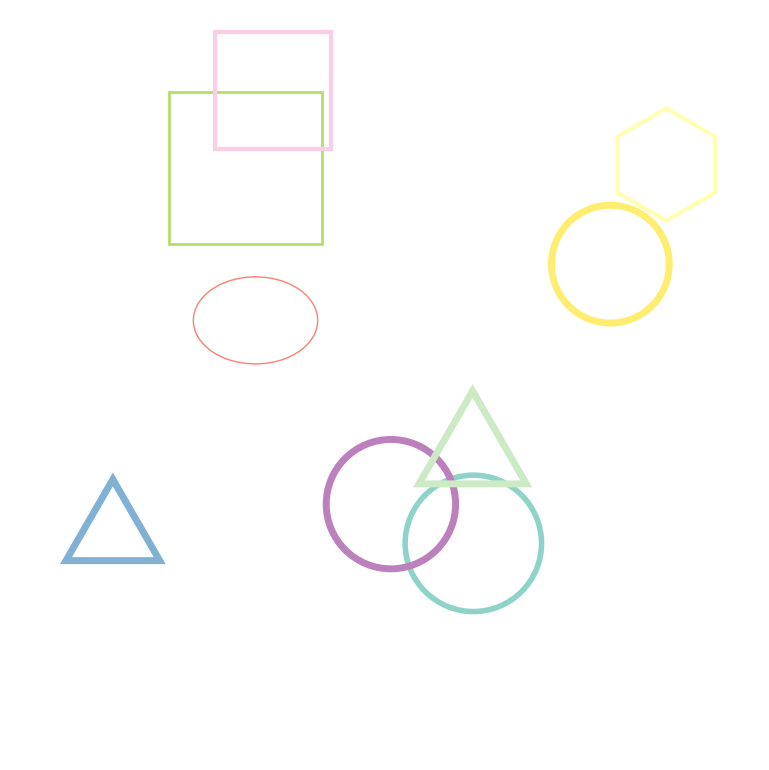[{"shape": "circle", "thickness": 2, "radius": 0.44, "center": [0.615, 0.294]}, {"shape": "hexagon", "thickness": 1.5, "radius": 0.36, "center": [0.865, 0.786]}, {"shape": "oval", "thickness": 0.5, "radius": 0.4, "center": [0.332, 0.584]}, {"shape": "triangle", "thickness": 2.5, "radius": 0.35, "center": [0.147, 0.307]}, {"shape": "square", "thickness": 1, "radius": 0.5, "center": [0.319, 0.782]}, {"shape": "square", "thickness": 1.5, "radius": 0.38, "center": [0.354, 0.883]}, {"shape": "circle", "thickness": 2.5, "radius": 0.42, "center": [0.508, 0.345]}, {"shape": "triangle", "thickness": 2.5, "radius": 0.4, "center": [0.614, 0.412]}, {"shape": "circle", "thickness": 2.5, "radius": 0.38, "center": [0.793, 0.657]}]